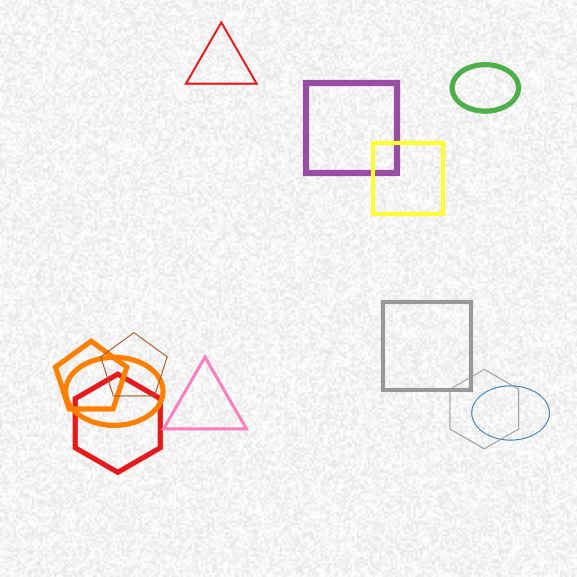[{"shape": "hexagon", "thickness": 2.5, "radius": 0.43, "center": [0.204, 0.266]}, {"shape": "triangle", "thickness": 1, "radius": 0.35, "center": [0.383, 0.89]}, {"shape": "oval", "thickness": 0.5, "radius": 0.34, "center": [0.884, 0.284]}, {"shape": "oval", "thickness": 2.5, "radius": 0.29, "center": [0.84, 0.847]}, {"shape": "square", "thickness": 3, "radius": 0.39, "center": [0.609, 0.777]}, {"shape": "oval", "thickness": 2.5, "radius": 0.42, "center": [0.198, 0.322]}, {"shape": "pentagon", "thickness": 2.5, "radius": 0.32, "center": [0.158, 0.343]}, {"shape": "square", "thickness": 2, "radius": 0.31, "center": [0.706, 0.69]}, {"shape": "pentagon", "thickness": 0.5, "radius": 0.3, "center": [0.232, 0.363]}, {"shape": "triangle", "thickness": 1.5, "radius": 0.41, "center": [0.355, 0.298]}, {"shape": "hexagon", "thickness": 0.5, "radius": 0.34, "center": [0.839, 0.291]}, {"shape": "square", "thickness": 2, "radius": 0.38, "center": [0.74, 0.399]}]